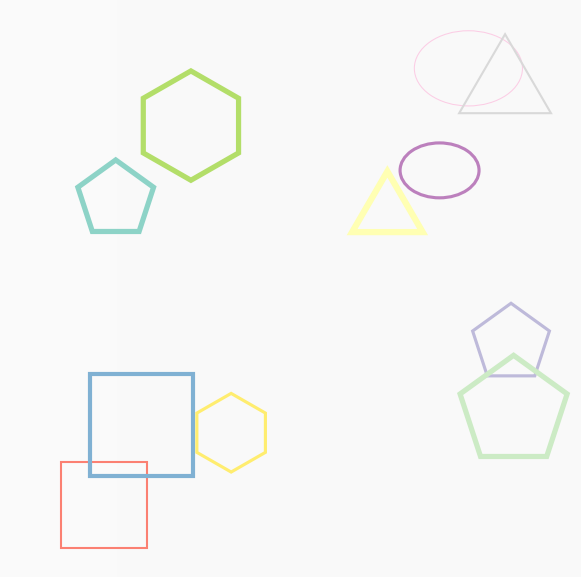[{"shape": "pentagon", "thickness": 2.5, "radius": 0.34, "center": [0.199, 0.654]}, {"shape": "triangle", "thickness": 3, "radius": 0.35, "center": [0.666, 0.632]}, {"shape": "pentagon", "thickness": 1.5, "radius": 0.35, "center": [0.879, 0.404]}, {"shape": "square", "thickness": 1, "radius": 0.37, "center": [0.18, 0.125]}, {"shape": "square", "thickness": 2, "radius": 0.44, "center": [0.244, 0.264]}, {"shape": "hexagon", "thickness": 2.5, "radius": 0.47, "center": [0.328, 0.782]}, {"shape": "oval", "thickness": 0.5, "radius": 0.47, "center": [0.806, 0.881]}, {"shape": "triangle", "thickness": 1, "radius": 0.46, "center": [0.869, 0.849]}, {"shape": "oval", "thickness": 1.5, "radius": 0.34, "center": [0.756, 0.704]}, {"shape": "pentagon", "thickness": 2.5, "radius": 0.48, "center": [0.884, 0.287]}, {"shape": "hexagon", "thickness": 1.5, "radius": 0.34, "center": [0.398, 0.25]}]